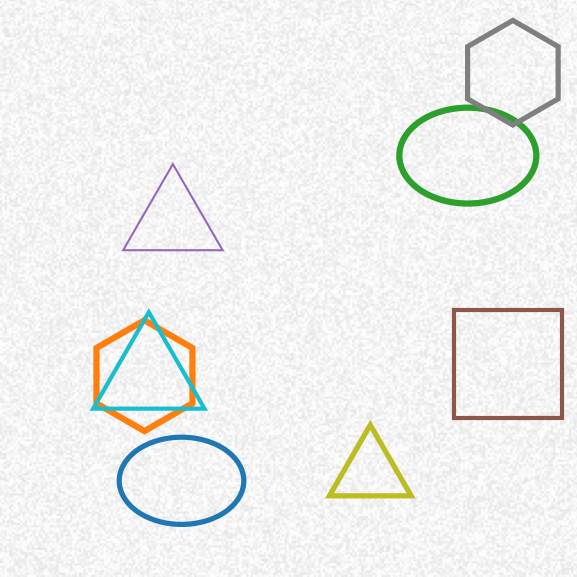[{"shape": "oval", "thickness": 2.5, "radius": 0.54, "center": [0.314, 0.167]}, {"shape": "hexagon", "thickness": 3, "radius": 0.48, "center": [0.25, 0.349]}, {"shape": "oval", "thickness": 3, "radius": 0.59, "center": [0.81, 0.73]}, {"shape": "triangle", "thickness": 1, "radius": 0.5, "center": [0.299, 0.616]}, {"shape": "square", "thickness": 2, "radius": 0.47, "center": [0.879, 0.369]}, {"shape": "hexagon", "thickness": 2.5, "radius": 0.45, "center": [0.888, 0.873]}, {"shape": "triangle", "thickness": 2.5, "radius": 0.41, "center": [0.641, 0.181]}, {"shape": "triangle", "thickness": 2, "radius": 0.56, "center": [0.258, 0.347]}]